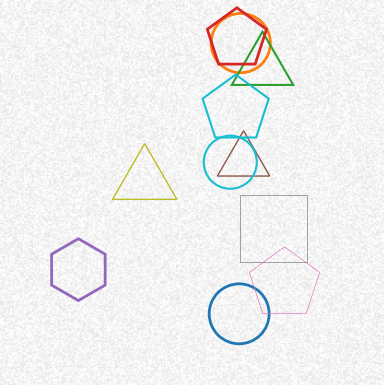[{"shape": "circle", "thickness": 2, "radius": 0.39, "center": [0.621, 0.185]}, {"shape": "circle", "thickness": 2, "radius": 0.38, "center": [0.625, 0.888]}, {"shape": "triangle", "thickness": 1.5, "radius": 0.46, "center": [0.682, 0.826]}, {"shape": "pentagon", "thickness": 2, "radius": 0.4, "center": [0.615, 0.899]}, {"shape": "hexagon", "thickness": 2, "radius": 0.4, "center": [0.204, 0.3]}, {"shape": "triangle", "thickness": 1, "radius": 0.39, "center": [0.633, 0.582]}, {"shape": "pentagon", "thickness": 0.5, "radius": 0.48, "center": [0.739, 0.263]}, {"shape": "square", "thickness": 0.5, "radius": 0.44, "center": [0.71, 0.407]}, {"shape": "triangle", "thickness": 1, "radius": 0.48, "center": [0.376, 0.53]}, {"shape": "pentagon", "thickness": 1.5, "radius": 0.45, "center": [0.612, 0.716]}, {"shape": "circle", "thickness": 1.5, "radius": 0.34, "center": [0.598, 0.579]}]